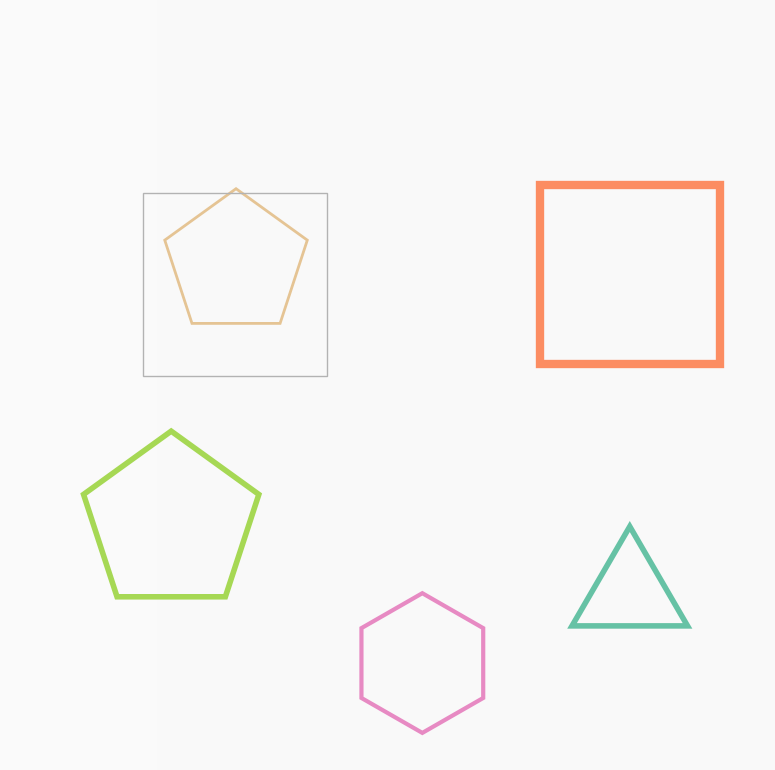[{"shape": "triangle", "thickness": 2, "radius": 0.43, "center": [0.813, 0.23]}, {"shape": "square", "thickness": 3, "radius": 0.58, "center": [0.813, 0.644]}, {"shape": "hexagon", "thickness": 1.5, "radius": 0.45, "center": [0.545, 0.139]}, {"shape": "pentagon", "thickness": 2, "radius": 0.59, "center": [0.221, 0.321]}, {"shape": "pentagon", "thickness": 1, "radius": 0.48, "center": [0.305, 0.658]}, {"shape": "square", "thickness": 0.5, "radius": 0.59, "center": [0.303, 0.63]}]